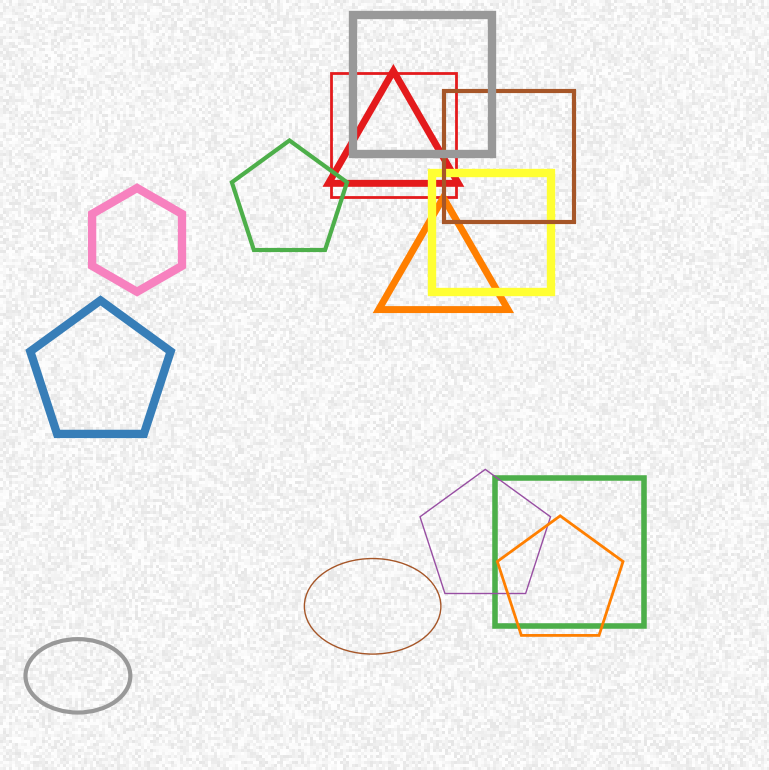[{"shape": "triangle", "thickness": 2.5, "radius": 0.49, "center": [0.511, 0.811]}, {"shape": "square", "thickness": 1, "radius": 0.4, "center": [0.511, 0.825]}, {"shape": "pentagon", "thickness": 3, "radius": 0.48, "center": [0.131, 0.514]}, {"shape": "pentagon", "thickness": 1.5, "radius": 0.39, "center": [0.376, 0.739]}, {"shape": "square", "thickness": 2, "radius": 0.48, "center": [0.74, 0.283]}, {"shape": "pentagon", "thickness": 0.5, "radius": 0.45, "center": [0.63, 0.301]}, {"shape": "triangle", "thickness": 2.5, "radius": 0.48, "center": [0.576, 0.646]}, {"shape": "pentagon", "thickness": 1, "radius": 0.43, "center": [0.728, 0.244]}, {"shape": "square", "thickness": 3, "radius": 0.38, "center": [0.638, 0.698]}, {"shape": "square", "thickness": 1.5, "radius": 0.42, "center": [0.661, 0.797]}, {"shape": "oval", "thickness": 0.5, "radius": 0.44, "center": [0.484, 0.213]}, {"shape": "hexagon", "thickness": 3, "radius": 0.34, "center": [0.178, 0.688]}, {"shape": "square", "thickness": 3, "radius": 0.45, "center": [0.549, 0.89]}, {"shape": "oval", "thickness": 1.5, "radius": 0.34, "center": [0.101, 0.122]}]